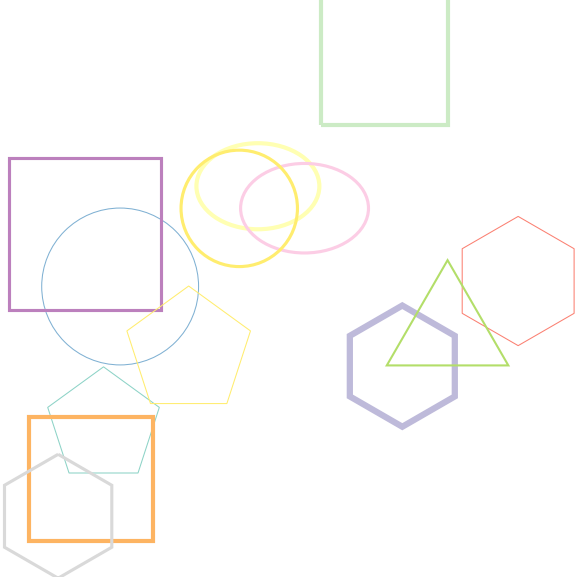[{"shape": "pentagon", "thickness": 0.5, "radius": 0.51, "center": [0.179, 0.262]}, {"shape": "oval", "thickness": 2, "radius": 0.53, "center": [0.447, 0.677]}, {"shape": "hexagon", "thickness": 3, "radius": 0.52, "center": [0.697, 0.365]}, {"shape": "hexagon", "thickness": 0.5, "radius": 0.56, "center": [0.897, 0.513]}, {"shape": "circle", "thickness": 0.5, "radius": 0.68, "center": [0.208, 0.503]}, {"shape": "square", "thickness": 2, "radius": 0.53, "center": [0.158, 0.17]}, {"shape": "triangle", "thickness": 1, "radius": 0.61, "center": [0.775, 0.427]}, {"shape": "oval", "thickness": 1.5, "radius": 0.55, "center": [0.527, 0.639]}, {"shape": "hexagon", "thickness": 1.5, "radius": 0.54, "center": [0.101, 0.105]}, {"shape": "square", "thickness": 1.5, "radius": 0.66, "center": [0.148, 0.594]}, {"shape": "square", "thickness": 2, "radius": 0.55, "center": [0.666, 0.894]}, {"shape": "pentagon", "thickness": 0.5, "radius": 0.56, "center": [0.327, 0.391]}, {"shape": "circle", "thickness": 1.5, "radius": 0.5, "center": [0.414, 0.638]}]